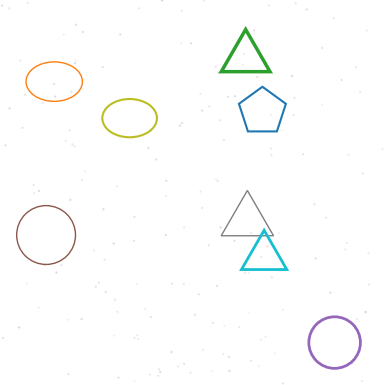[{"shape": "pentagon", "thickness": 1.5, "radius": 0.32, "center": [0.682, 0.711]}, {"shape": "oval", "thickness": 1, "radius": 0.37, "center": [0.141, 0.788]}, {"shape": "triangle", "thickness": 2.5, "radius": 0.37, "center": [0.638, 0.85]}, {"shape": "circle", "thickness": 2, "radius": 0.33, "center": [0.869, 0.11]}, {"shape": "circle", "thickness": 1, "radius": 0.38, "center": [0.12, 0.39]}, {"shape": "triangle", "thickness": 1, "radius": 0.39, "center": [0.642, 0.427]}, {"shape": "oval", "thickness": 1.5, "radius": 0.35, "center": [0.337, 0.693]}, {"shape": "triangle", "thickness": 2, "radius": 0.34, "center": [0.686, 0.334]}]